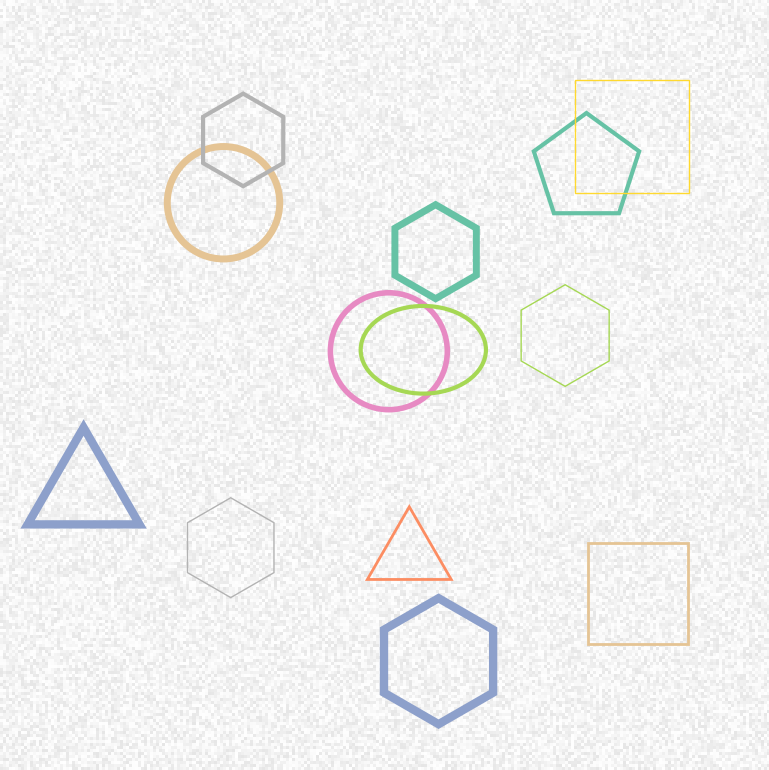[{"shape": "pentagon", "thickness": 1.5, "radius": 0.36, "center": [0.762, 0.781]}, {"shape": "hexagon", "thickness": 2.5, "radius": 0.31, "center": [0.566, 0.673]}, {"shape": "triangle", "thickness": 1, "radius": 0.31, "center": [0.532, 0.279]}, {"shape": "hexagon", "thickness": 3, "radius": 0.41, "center": [0.57, 0.141]}, {"shape": "triangle", "thickness": 3, "radius": 0.42, "center": [0.109, 0.361]}, {"shape": "circle", "thickness": 2, "radius": 0.38, "center": [0.505, 0.544]}, {"shape": "oval", "thickness": 1.5, "radius": 0.41, "center": [0.55, 0.546]}, {"shape": "hexagon", "thickness": 0.5, "radius": 0.33, "center": [0.734, 0.564]}, {"shape": "square", "thickness": 0.5, "radius": 0.37, "center": [0.821, 0.823]}, {"shape": "circle", "thickness": 2.5, "radius": 0.37, "center": [0.29, 0.737]}, {"shape": "square", "thickness": 1, "radius": 0.33, "center": [0.828, 0.229]}, {"shape": "hexagon", "thickness": 1.5, "radius": 0.3, "center": [0.316, 0.818]}, {"shape": "hexagon", "thickness": 0.5, "radius": 0.32, "center": [0.3, 0.289]}]